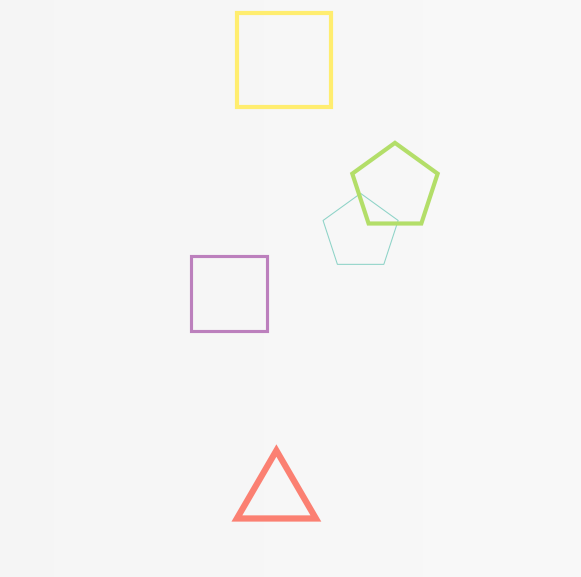[{"shape": "pentagon", "thickness": 0.5, "radius": 0.34, "center": [0.62, 0.596]}, {"shape": "triangle", "thickness": 3, "radius": 0.39, "center": [0.476, 0.141]}, {"shape": "pentagon", "thickness": 2, "radius": 0.39, "center": [0.68, 0.675]}, {"shape": "square", "thickness": 1.5, "radius": 0.33, "center": [0.394, 0.491]}, {"shape": "square", "thickness": 2, "radius": 0.41, "center": [0.488, 0.896]}]